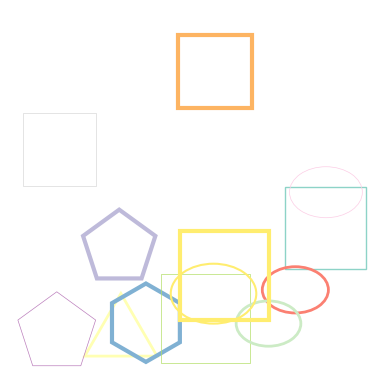[{"shape": "square", "thickness": 1, "radius": 0.53, "center": [0.845, 0.407]}, {"shape": "triangle", "thickness": 2, "radius": 0.54, "center": [0.314, 0.129]}, {"shape": "pentagon", "thickness": 3, "radius": 0.49, "center": [0.31, 0.357]}, {"shape": "oval", "thickness": 2, "radius": 0.43, "center": [0.767, 0.247]}, {"shape": "hexagon", "thickness": 3, "radius": 0.51, "center": [0.379, 0.162]}, {"shape": "square", "thickness": 3, "radius": 0.48, "center": [0.558, 0.814]}, {"shape": "square", "thickness": 0.5, "radius": 0.58, "center": [0.533, 0.172]}, {"shape": "oval", "thickness": 0.5, "radius": 0.47, "center": [0.847, 0.501]}, {"shape": "square", "thickness": 0.5, "radius": 0.47, "center": [0.155, 0.611]}, {"shape": "pentagon", "thickness": 0.5, "radius": 0.53, "center": [0.147, 0.136]}, {"shape": "oval", "thickness": 2, "radius": 0.42, "center": [0.697, 0.16]}, {"shape": "square", "thickness": 3, "radius": 0.58, "center": [0.582, 0.284]}, {"shape": "oval", "thickness": 1.5, "radius": 0.56, "center": [0.555, 0.237]}]